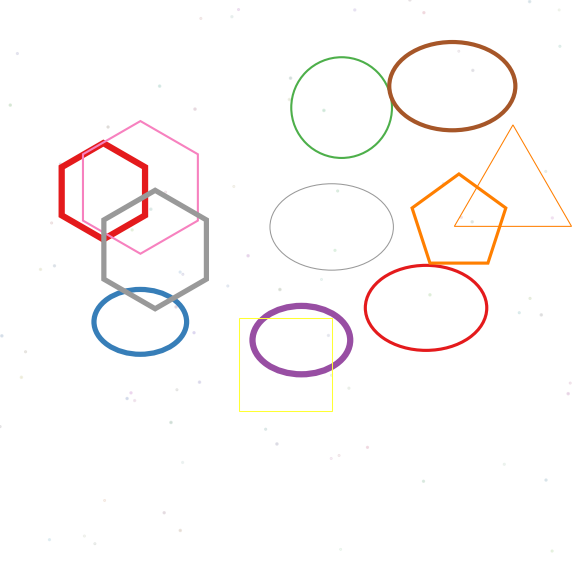[{"shape": "hexagon", "thickness": 3, "radius": 0.42, "center": [0.179, 0.668]}, {"shape": "oval", "thickness": 1.5, "radius": 0.53, "center": [0.738, 0.466]}, {"shape": "oval", "thickness": 2.5, "radius": 0.4, "center": [0.243, 0.442]}, {"shape": "circle", "thickness": 1, "radius": 0.44, "center": [0.592, 0.813]}, {"shape": "oval", "thickness": 3, "radius": 0.42, "center": [0.522, 0.41]}, {"shape": "triangle", "thickness": 0.5, "radius": 0.59, "center": [0.888, 0.666]}, {"shape": "pentagon", "thickness": 1.5, "radius": 0.43, "center": [0.795, 0.613]}, {"shape": "square", "thickness": 0.5, "radius": 0.4, "center": [0.494, 0.368]}, {"shape": "oval", "thickness": 2, "radius": 0.55, "center": [0.783, 0.85]}, {"shape": "hexagon", "thickness": 1, "radius": 0.57, "center": [0.243, 0.675]}, {"shape": "oval", "thickness": 0.5, "radius": 0.53, "center": [0.574, 0.606]}, {"shape": "hexagon", "thickness": 2.5, "radius": 0.51, "center": [0.269, 0.567]}]